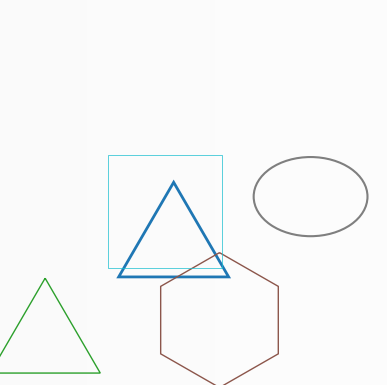[{"shape": "triangle", "thickness": 2, "radius": 0.82, "center": [0.448, 0.363]}, {"shape": "triangle", "thickness": 1, "radius": 0.82, "center": [0.116, 0.113]}, {"shape": "hexagon", "thickness": 1, "radius": 0.88, "center": [0.566, 0.169]}, {"shape": "oval", "thickness": 1.5, "radius": 0.73, "center": [0.801, 0.489]}, {"shape": "square", "thickness": 0.5, "radius": 0.74, "center": [0.427, 0.451]}]